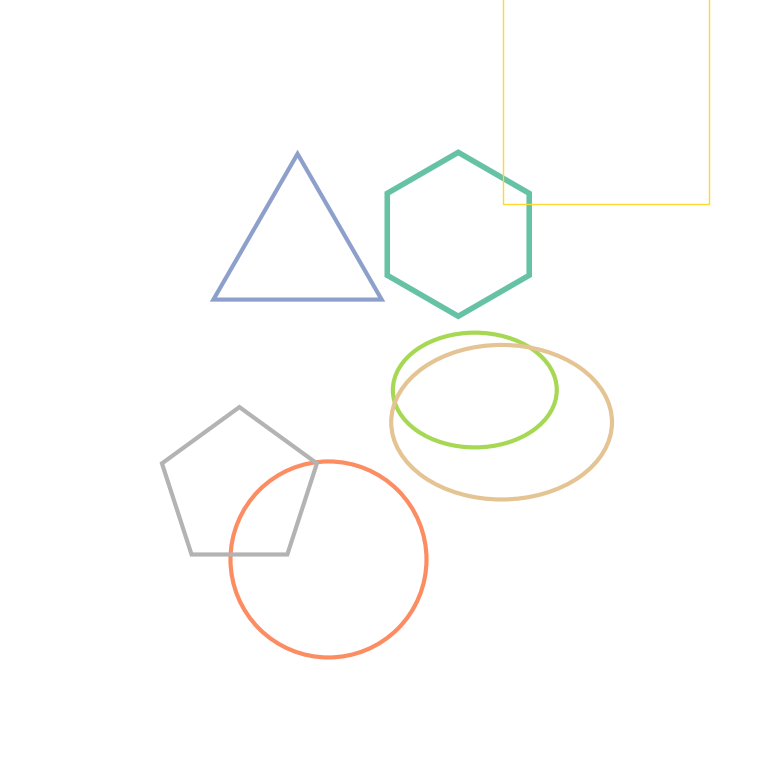[{"shape": "hexagon", "thickness": 2, "radius": 0.53, "center": [0.595, 0.696]}, {"shape": "circle", "thickness": 1.5, "radius": 0.64, "center": [0.427, 0.273]}, {"shape": "triangle", "thickness": 1.5, "radius": 0.63, "center": [0.386, 0.674]}, {"shape": "oval", "thickness": 1.5, "radius": 0.53, "center": [0.617, 0.493]}, {"shape": "square", "thickness": 0.5, "radius": 0.67, "center": [0.787, 0.869]}, {"shape": "oval", "thickness": 1.5, "radius": 0.72, "center": [0.651, 0.452]}, {"shape": "pentagon", "thickness": 1.5, "radius": 0.53, "center": [0.311, 0.365]}]